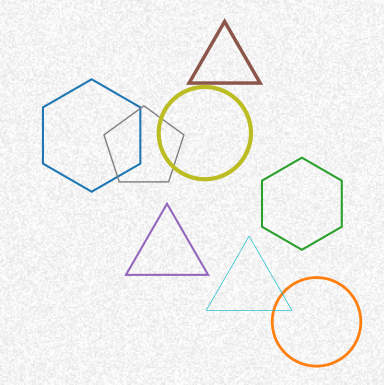[{"shape": "hexagon", "thickness": 1.5, "radius": 0.73, "center": [0.238, 0.648]}, {"shape": "circle", "thickness": 2, "radius": 0.58, "center": [0.822, 0.164]}, {"shape": "hexagon", "thickness": 1.5, "radius": 0.6, "center": [0.784, 0.471]}, {"shape": "triangle", "thickness": 1.5, "radius": 0.62, "center": [0.434, 0.348]}, {"shape": "triangle", "thickness": 2.5, "radius": 0.53, "center": [0.583, 0.838]}, {"shape": "pentagon", "thickness": 1, "radius": 0.55, "center": [0.374, 0.616]}, {"shape": "circle", "thickness": 3, "radius": 0.6, "center": [0.532, 0.654]}, {"shape": "triangle", "thickness": 0.5, "radius": 0.64, "center": [0.647, 0.258]}]